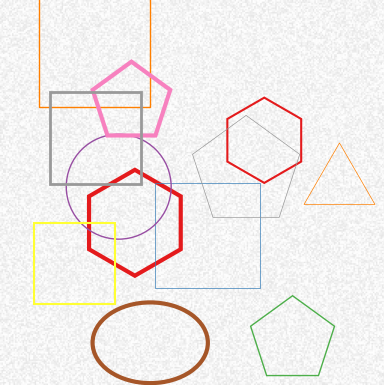[{"shape": "hexagon", "thickness": 3, "radius": 0.69, "center": [0.35, 0.421]}, {"shape": "hexagon", "thickness": 1.5, "radius": 0.55, "center": [0.686, 0.636]}, {"shape": "square", "thickness": 0.5, "radius": 0.68, "center": [0.539, 0.388]}, {"shape": "pentagon", "thickness": 1, "radius": 0.57, "center": [0.76, 0.117]}, {"shape": "circle", "thickness": 1, "radius": 0.68, "center": [0.308, 0.515]}, {"shape": "square", "thickness": 1, "radius": 0.72, "center": [0.245, 0.868]}, {"shape": "triangle", "thickness": 0.5, "radius": 0.53, "center": [0.882, 0.522]}, {"shape": "square", "thickness": 1.5, "radius": 0.53, "center": [0.193, 0.316]}, {"shape": "oval", "thickness": 3, "radius": 0.75, "center": [0.39, 0.11]}, {"shape": "pentagon", "thickness": 3, "radius": 0.53, "center": [0.341, 0.734]}, {"shape": "pentagon", "thickness": 0.5, "radius": 0.73, "center": [0.639, 0.554]}, {"shape": "square", "thickness": 2, "radius": 0.59, "center": [0.249, 0.642]}]